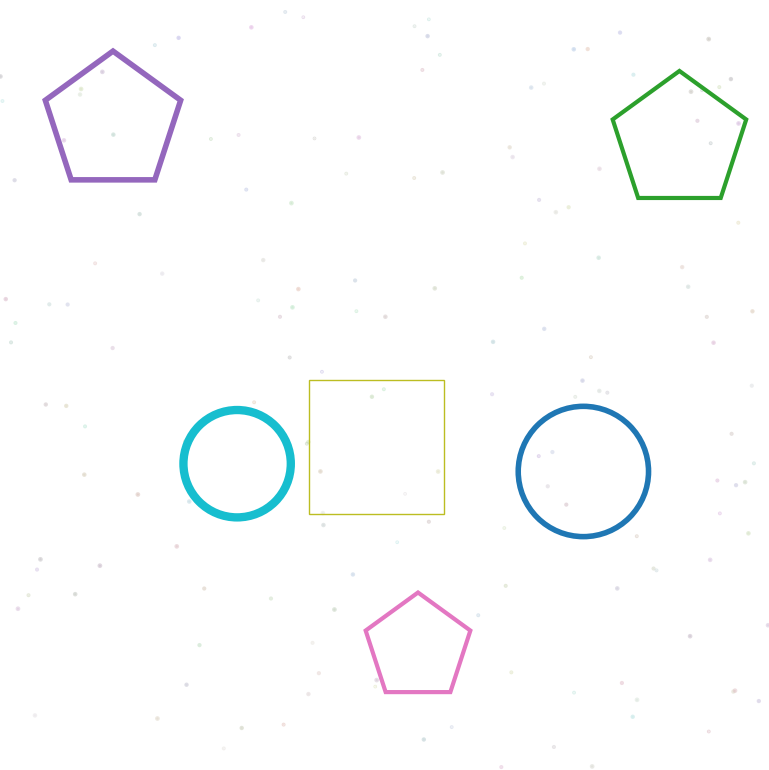[{"shape": "circle", "thickness": 2, "radius": 0.42, "center": [0.758, 0.388]}, {"shape": "pentagon", "thickness": 1.5, "radius": 0.46, "center": [0.882, 0.817]}, {"shape": "pentagon", "thickness": 2, "radius": 0.46, "center": [0.147, 0.841]}, {"shape": "pentagon", "thickness": 1.5, "radius": 0.36, "center": [0.543, 0.159]}, {"shape": "square", "thickness": 0.5, "radius": 0.44, "center": [0.489, 0.42]}, {"shape": "circle", "thickness": 3, "radius": 0.35, "center": [0.308, 0.398]}]